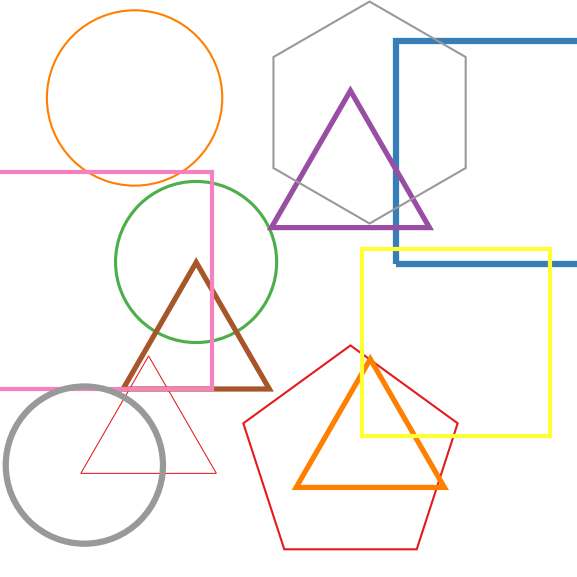[{"shape": "pentagon", "thickness": 1, "radius": 0.98, "center": [0.607, 0.206]}, {"shape": "triangle", "thickness": 0.5, "radius": 0.68, "center": [0.257, 0.247]}, {"shape": "square", "thickness": 3, "radius": 0.97, "center": [0.879, 0.735]}, {"shape": "circle", "thickness": 1.5, "radius": 0.7, "center": [0.34, 0.545]}, {"shape": "triangle", "thickness": 2.5, "radius": 0.79, "center": [0.607, 0.684]}, {"shape": "circle", "thickness": 1, "radius": 0.76, "center": [0.233, 0.829]}, {"shape": "triangle", "thickness": 2.5, "radius": 0.74, "center": [0.641, 0.229]}, {"shape": "square", "thickness": 2, "radius": 0.81, "center": [0.79, 0.406]}, {"shape": "triangle", "thickness": 2.5, "radius": 0.73, "center": [0.34, 0.399]}, {"shape": "square", "thickness": 2, "radius": 0.94, "center": [0.179, 0.514]}, {"shape": "circle", "thickness": 3, "radius": 0.68, "center": [0.146, 0.194]}, {"shape": "hexagon", "thickness": 1, "radius": 0.96, "center": [0.64, 0.804]}]